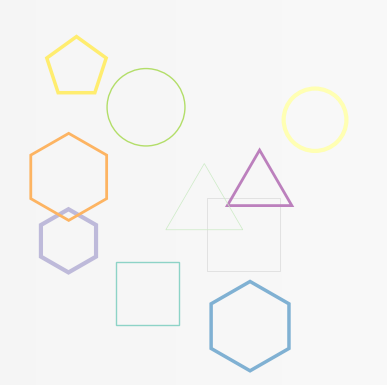[{"shape": "square", "thickness": 1, "radius": 0.41, "center": [0.382, 0.237]}, {"shape": "circle", "thickness": 3, "radius": 0.41, "center": [0.813, 0.689]}, {"shape": "hexagon", "thickness": 3, "radius": 0.41, "center": [0.177, 0.374]}, {"shape": "hexagon", "thickness": 2.5, "radius": 0.58, "center": [0.645, 0.153]}, {"shape": "hexagon", "thickness": 2, "radius": 0.57, "center": [0.177, 0.541]}, {"shape": "circle", "thickness": 1, "radius": 0.5, "center": [0.377, 0.721]}, {"shape": "square", "thickness": 0.5, "radius": 0.47, "center": [0.63, 0.391]}, {"shape": "triangle", "thickness": 2, "radius": 0.48, "center": [0.67, 0.514]}, {"shape": "triangle", "thickness": 0.5, "radius": 0.57, "center": [0.527, 0.461]}, {"shape": "pentagon", "thickness": 2.5, "radius": 0.4, "center": [0.197, 0.824]}]